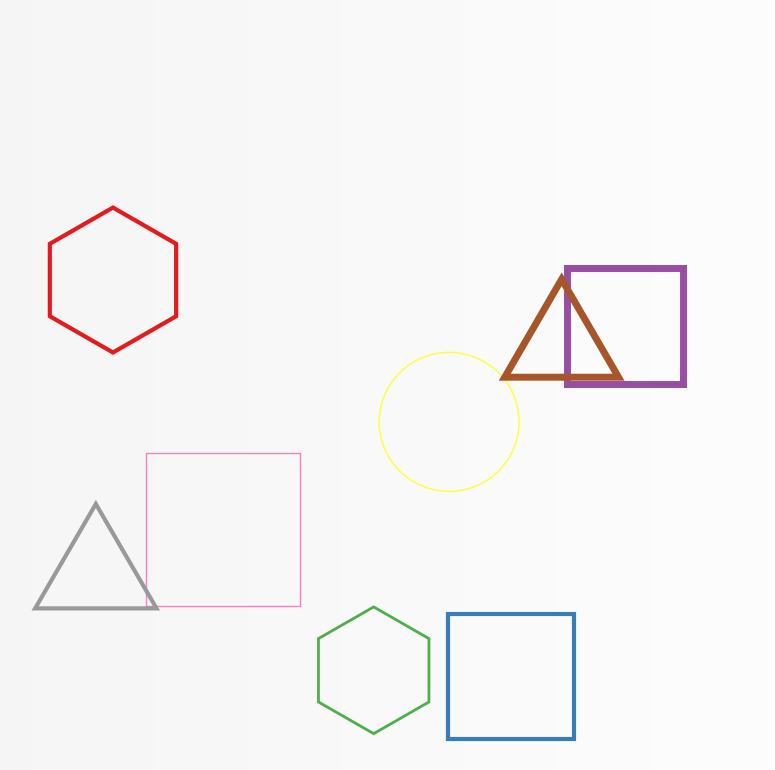[{"shape": "hexagon", "thickness": 1.5, "radius": 0.47, "center": [0.146, 0.636]}, {"shape": "square", "thickness": 1.5, "radius": 0.41, "center": [0.659, 0.121]}, {"shape": "hexagon", "thickness": 1, "radius": 0.41, "center": [0.482, 0.129]}, {"shape": "square", "thickness": 2.5, "radius": 0.37, "center": [0.806, 0.577]}, {"shape": "circle", "thickness": 0.5, "radius": 0.45, "center": [0.58, 0.452]}, {"shape": "triangle", "thickness": 2.5, "radius": 0.42, "center": [0.725, 0.553]}, {"shape": "square", "thickness": 0.5, "radius": 0.5, "center": [0.287, 0.312]}, {"shape": "triangle", "thickness": 1.5, "radius": 0.45, "center": [0.124, 0.255]}]